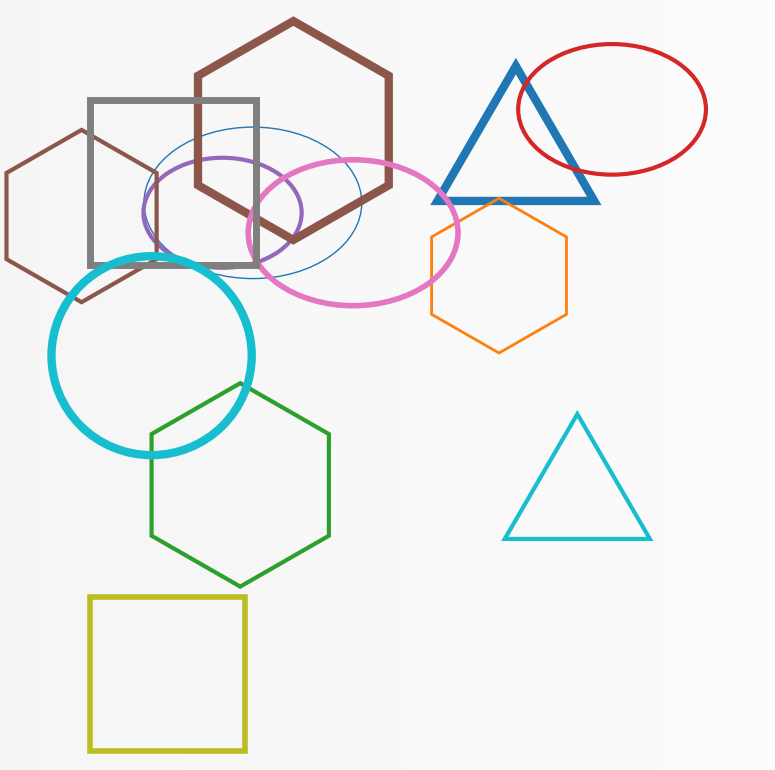[{"shape": "triangle", "thickness": 3, "radius": 0.58, "center": [0.666, 0.797]}, {"shape": "oval", "thickness": 0.5, "radius": 0.7, "center": [0.326, 0.737]}, {"shape": "hexagon", "thickness": 1, "radius": 0.5, "center": [0.644, 0.642]}, {"shape": "hexagon", "thickness": 1.5, "radius": 0.66, "center": [0.31, 0.37]}, {"shape": "oval", "thickness": 1.5, "radius": 0.61, "center": [0.79, 0.858]}, {"shape": "oval", "thickness": 1.5, "radius": 0.51, "center": [0.287, 0.724]}, {"shape": "hexagon", "thickness": 1.5, "radius": 0.56, "center": [0.105, 0.719]}, {"shape": "hexagon", "thickness": 3, "radius": 0.71, "center": [0.379, 0.831]}, {"shape": "oval", "thickness": 2, "radius": 0.68, "center": [0.456, 0.698]}, {"shape": "square", "thickness": 2.5, "radius": 0.54, "center": [0.223, 0.763]}, {"shape": "square", "thickness": 2, "radius": 0.5, "center": [0.216, 0.125]}, {"shape": "circle", "thickness": 3, "radius": 0.65, "center": [0.196, 0.538]}, {"shape": "triangle", "thickness": 1.5, "radius": 0.54, "center": [0.745, 0.354]}]